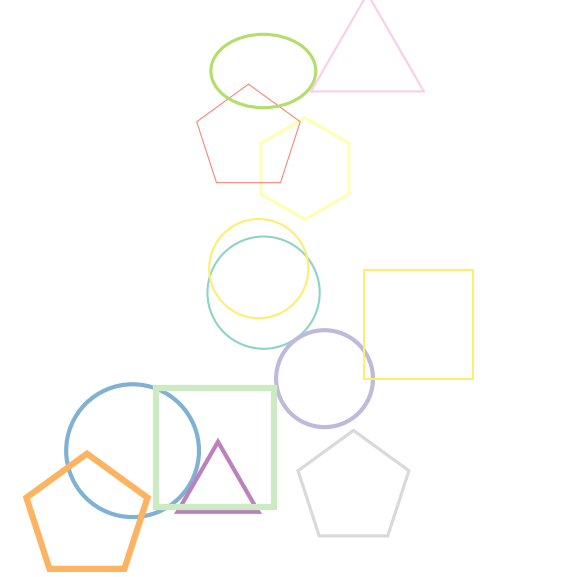[{"shape": "circle", "thickness": 1, "radius": 0.49, "center": [0.456, 0.492]}, {"shape": "hexagon", "thickness": 1.5, "radius": 0.44, "center": [0.528, 0.707]}, {"shape": "circle", "thickness": 2, "radius": 0.42, "center": [0.562, 0.343]}, {"shape": "pentagon", "thickness": 0.5, "radius": 0.47, "center": [0.43, 0.759]}, {"shape": "circle", "thickness": 2, "radius": 0.57, "center": [0.23, 0.219]}, {"shape": "pentagon", "thickness": 3, "radius": 0.55, "center": [0.151, 0.103]}, {"shape": "oval", "thickness": 1.5, "radius": 0.45, "center": [0.456, 0.876]}, {"shape": "triangle", "thickness": 1, "radius": 0.56, "center": [0.636, 0.897]}, {"shape": "pentagon", "thickness": 1.5, "radius": 0.5, "center": [0.612, 0.153]}, {"shape": "triangle", "thickness": 2, "radius": 0.4, "center": [0.377, 0.153]}, {"shape": "square", "thickness": 3, "radius": 0.51, "center": [0.373, 0.224]}, {"shape": "square", "thickness": 1, "radius": 0.47, "center": [0.724, 0.438]}, {"shape": "circle", "thickness": 1, "radius": 0.43, "center": [0.448, 0.534]}]